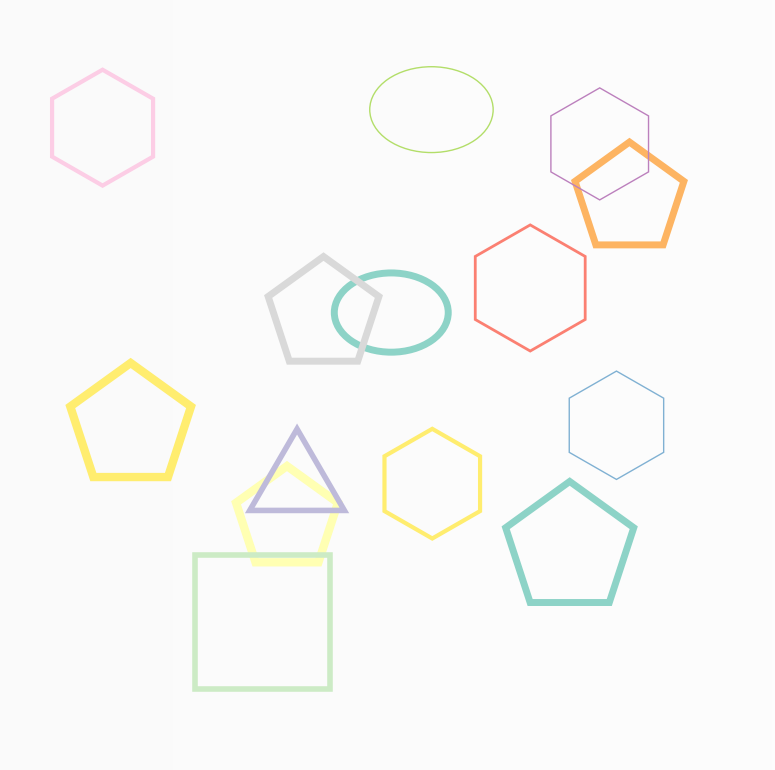[{"shape": "pentagon", "thickness": 2.5, "radius": 0.43, "center": [0.735, 0.288]}, {"shape": "oval", "thickness": 2.5, "radius": 0.37, "center": [0.505, 0.594]}, {"shape": "pentagon", "thickness": 3, "radius": 0.35, "center": [0.37, 0.326]}, {"shape": "triangle", "thickness": 2, "radius": 0.35, "center": [0.383, 0.372]}, {"shape": "hexagon", "thickness": 1, "radius": 0.41, "center": [0.684, 0.626]}, {"shape": "hexagon", "thickness": 0.5, "radius": 0.35, "center": [0.795, 0.448]}, {"shape": "pentagon", "thickness": 2.5, "radius": 0.37, "center": [0.812, 0.742]}, {"shape": "oval", "thickness": 0.5, "radius": 0.4, "center": [0.557, 0.858]}, {"shape": "hexagon", "thickness": 1.5, "radius": 0.38, "center": [0.132, 0.834]}, {"shape": "pentagon", "thickness": 2.5, "radius": 0.38, "center": [0.417, 0.592]}, {"shape": "hexagon", "thickness": 0.5, "radius": 0.36, "center": [0.774, 0.813]}, {"shape": "square", "thickness": 2, "radius": 0.44, "center": [0.338, 0.192]}, {"shape": "hexagon", "thickness": 1.5, "radius": 0.36, "center": [0.558, 0.372]}, {"shape": "pentagon", "thickness": 3, "radius": 0.41, "center": [0.169, 0.447]}]